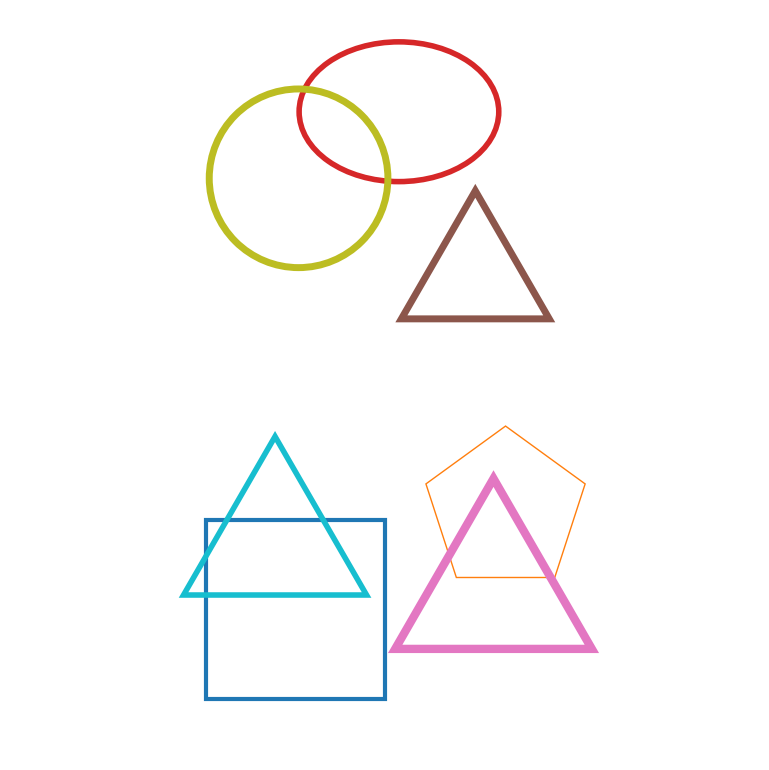[{"shape": "square", "thickness": 1.5, "radius": 0.58, "center": [0.383, 0.208]}, {"shape": "pentagon", "thickness": 0.5, "radius": 0.54, "center": [0.657, 0.338]}, {"shape": "oval", "thickness": 2, "radius": 0.65, "center": [0.518, 0.855]}, {"shape": "triangle", "thickness": 2.5, "radius": 0.55, "center": [0.617, 0.641]}, {"shape": "triangle", "thickness": 3, "radius": 0.74, "center": [0.641, 0.231]}, {"shape": "circle", "thickness": 2.5, "radius": 0.58, "center": [0.388, 0.768]}, {"shape": "triangle", "thickness": 2, "radius": 0.69, "center": [0.357, 0.296]}]